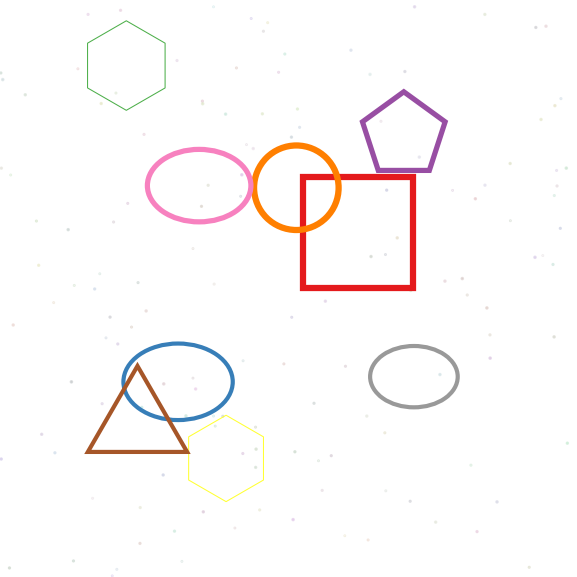[{"shape": "square", "thickness": 3, "radius": 0.48, "center": [0.62, 0.597]}, {"shape": "oval", "thickness": 2, "radius": 0.47, "center": [0.308, 0.338]}, {"shape": "hexagon", "thickness": 0.5, "radius": 0.39, "center": [0.219, 0.886]}, {"shape": "pentagon", "thickness": 2.5, "radius": 0.38, "center": [0.699, 0.765]}, {"shape": "circle", "thickness": 3, "radius": 0.37, "center": [0.513, 0.674]}, {"shape": "hexagon", "thickness": 0.5, "radius": 0.37, "center": [0.391, 0.205]}, {"shape": "triangle", "thickness": 2, "radius": 0.5, "center": [0.238, 0.266]}, {"shape": "oval", "thickness": 2.5, "radius": 0.45, "center": [0.345, 0.678]}, {"shape": "oval", "thickness": 2, "radius": 0.38, "center": [0.717, 0.347]}]